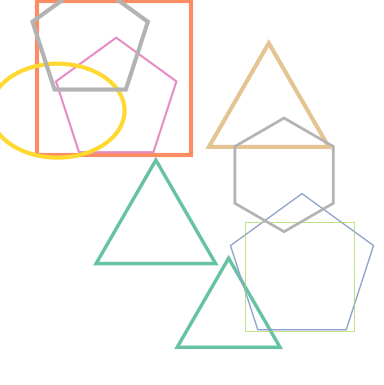[{"shape": "triangle", "thickness": 2.5, "radius": 0.77, "center": [0.594, 0.175]}, {"shape": "triangle", "thickness": 2.5, "radius": 0.9, "center": [0.405, 0.405]}, {"shape": "square", "thickness": 3, "radius": 1.0, "center": [0.296, 0.798]}, {"shape": "pentagon", "thickness": 1, "radius": 0.98, "center": [0.784, 0.302]}, {"shape": "pentagon", "thickness": 1.5, "radius": 0.82, "center": [0.302, 0.738]}, {"shape": "square", "thickness": 0.5, "radius": 0.71, "center": [0.779, 0.282]}, {"shape": "oval", "thickness": 3, "radius": 0.87, "center": [0.149, 0.713]}, {"shape": "triangle", "thickness": 3, "radius": 0.9, "center": [0.698, 0.708]}, {"shape": "pentagon", "thickness": 3, "radius": 0.79, "center": [0.234, 0.895]}, {"shape": "hexagon", "thickness": 2, "radius": 0.74, "center": [0.738, 0.546]}]